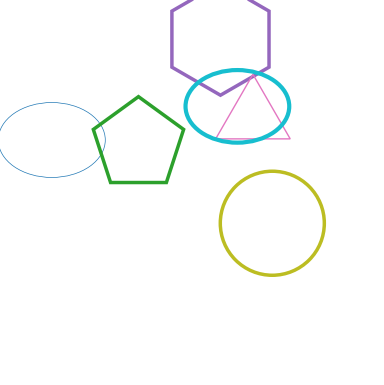[{"shape": "oval", "thickness": 0.5, "radius": 0.7, "center": [0.134, 0.636]}, {"shape": "pentagon", "thickness": 2.5, "radius": 0.62, "center": [0.36, 0.626]}, {"shape": "hexagon", "thickness": 2.5, "radius": 0.73, "center": [0.573, 0.898]}, {"shape": "triangle", "thickness": 1, "radius": 0.56, "center": [0.657, 0.695]}, {"shape": "circle", "thickness": 2.5, "radius": 0.68, "center": [0.707, 0.42]}, {"shape": "oval", "thickness": 3, "radius": 0.67, "center": [0.617, 0.724]}]